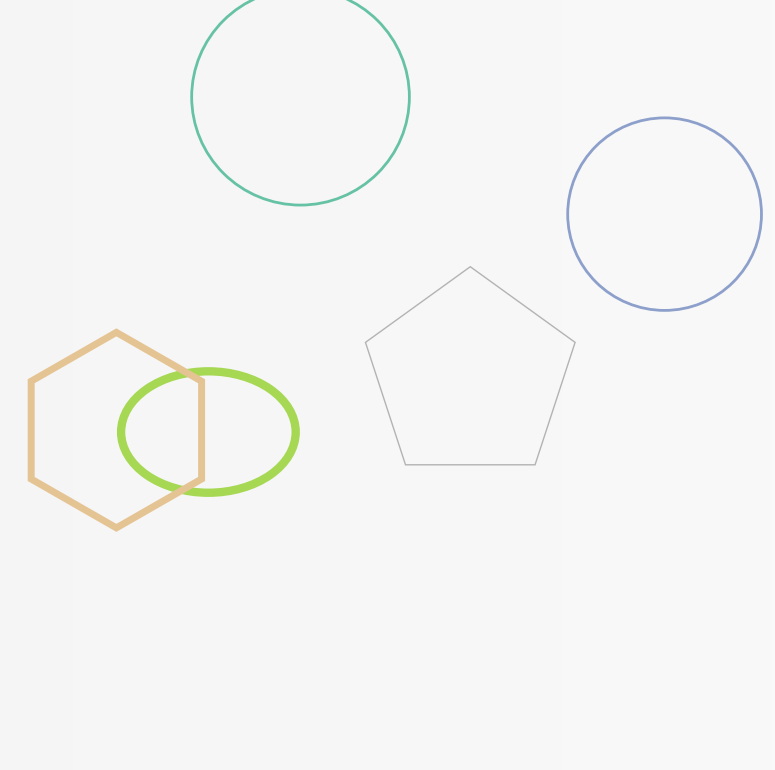[{"shape": "circle", "thickness": 1, "radius": 0.7, "center": [0.388, 0.874]}, {"shape": "circle", "thickness": 1, "radius": 0.63, "center": [0.858, 0.722]}, {"shape": "oval", "thickness": 3, "radius": 0.56, "center": [0.269, 0.439]}, {"shape": "hexagon", "thickness": 2.5, "radius": 0.63, "center": [0.15, 0.441]}, {"shape": "pentagon", "thickness": 0.5, "radius": 0.71, "center": [0.607, 0.511]}]